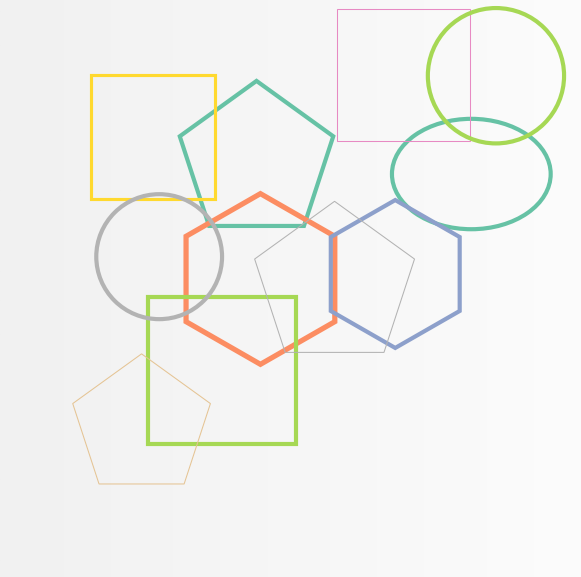[{"shape": "oval", "thickness": 2, "radius": 0.68, "center": [0.811, 0.698]}, {"shape": "pentagon", "thickness": 2, "radius": 0.69, "center": [0.441, 0.72]}, {"shape": "hexagon", "thickness": 2.5, "radius": 0.74, "center": [0.448, 0.516]}, {"shape": "hexagon", "thickness": 2, "radius": 0.64, "center": [0.68, 0.525]}, {"shape": "square", "thickness": 0.5, "radius": 0.57, "center": [0.694, 0.87]}, {"shape": "circle", "thickness": 2, "radius": 0.59, "center": [0.853, 0.868]}, {"shape": "square", "thickness": 2, "radius": 0.64, "center": [0.382, 0.357]}, {"shape": "square", "thickness": 1.5, "radius": 0.53, "center": [0.263, 0.762]}, {"shape": "pentagon", "thickness": 0.5, "radius": 0.62, "center": [0.244, 0.262]}, {"shape": "circle", "thickness": 2, "radius": 0.54, "center": [0.274, 0.555]}, {"shape": "pentagon", "thickness": 0.5, "radius": 0.72, "center": [0.576, 0.506]}]